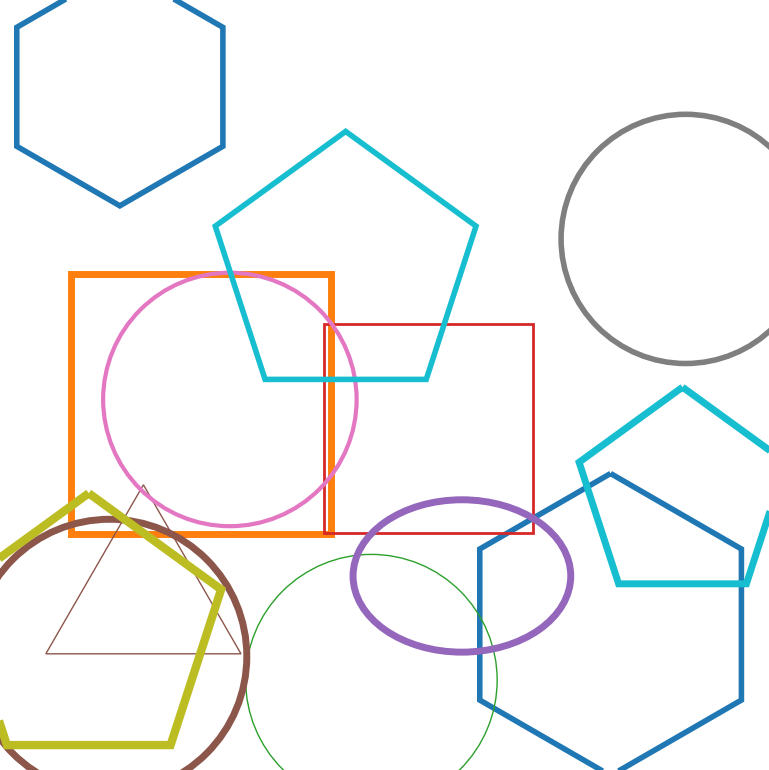[{"shape": "hexagon", "thickness": 2, "radius": 0.98, "center": [0.793, 0.189]}, {"shape": "hexagon", "thickness": 2, "radius": 0.77, "center": [0.156, 0.887]}, {"shape": "square", "thickness": 2.5, "radius": 0.85, "center": [0.261, 0.475]}, {"shape": "circle", "thickness": 0.5, "radius": 0.82, "center": [0.482, 0.117]}, {"shape": "square", "thickness": 1, "radius": 0.68, "center": [0.556, 0.444]}, {"shape": "oval", "thickness": 2.5, "radius": 0.71, "center": [0.6, 0.252]}, {"shape": "triangle", "thickness": 0.5, "radius": 0.73, "center": [0.186, 0.224]}, {"shape": "circle", "thickness": 2.5, "radius": 0.89, "center": [0.142, 0.148]}, {"shape": "circle", "thickness": 1.5, "radius": 0.82, "center": [0.299, 0.481]}, {"shape": "circle", "thickness": 2, "radius": 0.81, "center": [0.89, 0.69]}, {"shape": "pentagon", "thickness": 3, "radius": 0.9, "center": [0.115, 0.179]}, {"shape": "pentagon", "thickness": 2.5, "radius": 0.71, "center": [0.886, 0.356]}, {"shape": "pentagon", "thickness": 2, "radius": 0.89, "center": [0.449, 0.651]}]